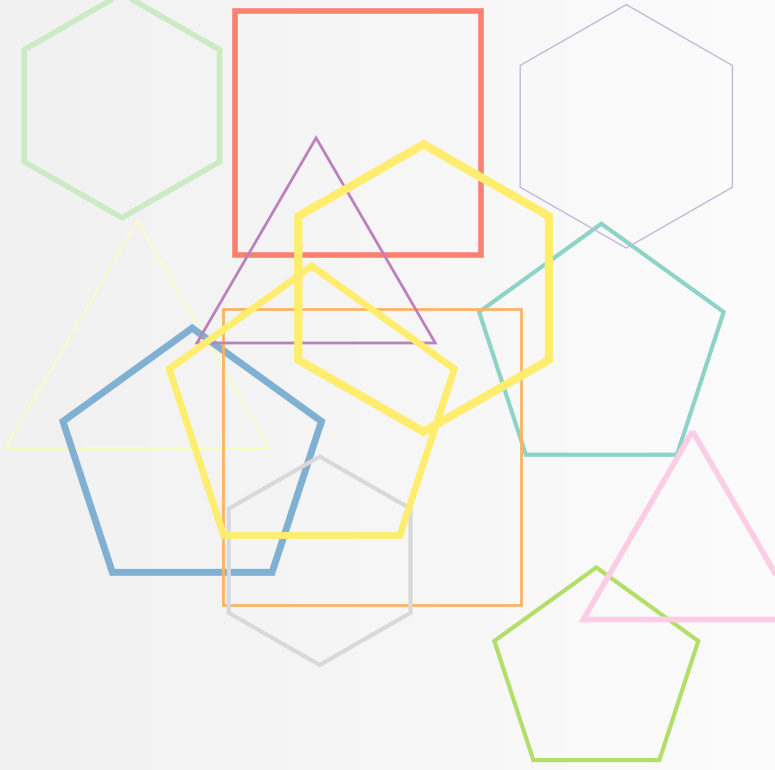[{"shape": "pentagon", "thickness": 1.5, "radius": 0.83, "center": [0.776, 0.544]}, {"shape": "triangle", "thickness": 0.5, "radius": 0.98, "center": [0.177, 0.516]}, {"shape": "hexagon", "thickness": 0.5, "radius": 0.79, "center": [0.808, 0.836]}, {"shape": "square", "thickness": 2, "radius": 0.79, "center": [0.462, 0.827]}, {"shape": "pentagon", "thickness": 2.5, "radius": 0.88, "center": [0.248, 0.399]}, {"shape": "square", "thickness": 1, "radius": 0.96, "center": [0.48, 0.407]}, {"shape": "pentagon", "thickness": 1.5, "radius": 0.69, "center": [0.769, 0.125]}, {"shape": "triangle", "thickness": 2, "radius": 0.81, "center": [0.894, 0.277]}, {"shape": "hexagon", "thickness": 1.5, "radius": 0.68, "center": [0.412, 0.272]}, {"shape": "triangle", "thickness": 1, "radius": 0.89, "center": [0.408, 0.643]}, {"shape": "hexagon", "thickness": 2, "radius": 0.73, "center": [0.157, 0.863]}, {"shape": "pentagon", "thickness": 2.5, "radius": 0.97, "center": [0.402, 0.461]}, {"shape": "hexagon", "thickness": 3, "radius": 0.93, "center": [0.547, 0.626]}]